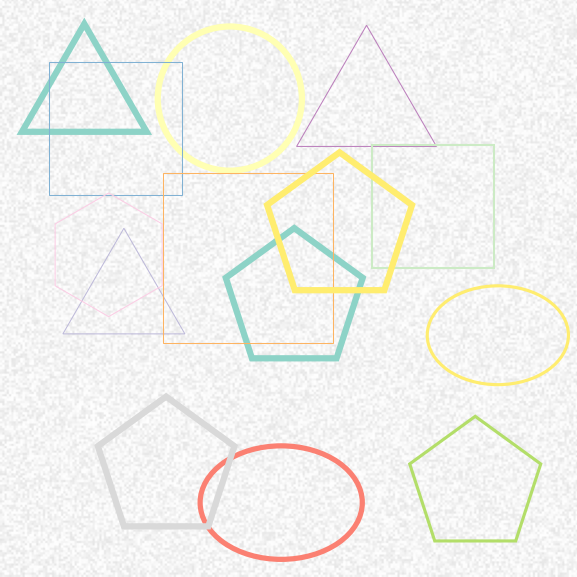[{"shape": "pentagon", "thickness": 3, "radius": 0.62, "center": [0.51, 0.48]}, {"shape": "triangle", "thickness": 3, "radius": 0.62, "center": [0.146, 0.833]}, {"shape": "circle", "thickness": 3, "radius": 0.62, "center": [0.398, 0.828]}, {"shape": "triangle", "thickness": 0.5, "radius": 0.61, "center": [0.215, 0.482]}, {"shape": "oval", "thickness": 2.5, "radius": 0.7, "center": [0.487, 0.129]}, {"shape": "square", "thickness": 0.5, "radius": 0.58, "center": [0.2, 0.777]}, {"shape": "square", "thickness": 0.5, "radius": 0.74, "center": [0.429, 0.552]}, {"shape": "pentagon", "thickness": 1.5, "radius": 0.6, "center": [0.823, 0.159]}, {"shape": "hexagon", "thickness": 0.5, "radius": 0.54, "center": [0.188, 0.558]}, {"shape": "pentagon", "thickness": 3, "radius": 0.62, "center": [0.288, 0.188]}, {"shape": "triangle", "thickness": 0.5, "radius": 0.7, "center": [0.635, 0.815]}, {"shape": "square", "thickness": 1, "radius": 0.53, "center": [0.75, 0.641]}, {"shape": "pentagon", "thickness": 3, "radius": 0.66, "center": [0.588, 0.603]}, {"shape": "oval", "thickness": 1.5, "radius": 0.61, "center": [0.862, 0.419]}]